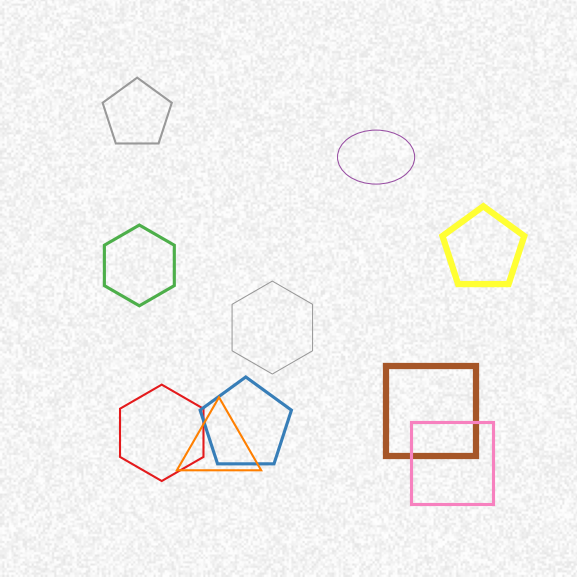[{"shape": "hexagon", "thickness": 1, "radius": 0.42, "center": [0.28, 0.25]}, {"shape": "pentagon", "thickness": 1.5, "radius": 0.42, "center": [0.426, 0.263]}, {"shape": "hexagon", "thickness": 1.5, "radius": 0.35, "center": [0.241, 0.54]}, {"shape": "oval", "thickness": 0.5, "radius": 0.33, "center": [0.651, 0.727]}, {"shape": "triangle", "thickness": 1, "radius": 0.42, "center": [0.379, 0.227]}, {"shape": "pentagon", "thickness": 3, "radius": 0.37, "center": [0.837, 0.567]}, {"shape": "square", "thickness": 3, "radius": 0.39, "center": [0.747, 0.287]}, {"shape": "square", "thickness": 1.5, "radius": 0.36, "center": [0.783, 0.197]}, {"shape": "hexagon", "thickness": 0.5, "radius": 0.4, "center": [0.472, 0.432]}, {"shape": "pentagon", "thickness": 1, "radius": 0.31, "center": [0.238, 0.802]}]